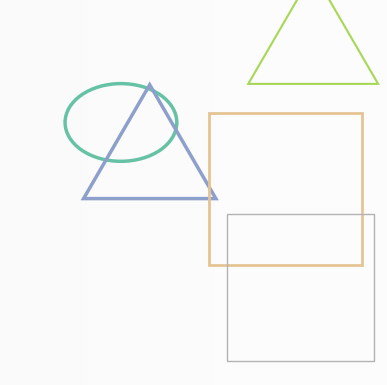[{"shape": "oval", "thickness": 2.5, "radius": 0.72, "center": [0.312, 0.682]}, {"shape": "triangle", "thickness": 2.5, "radius": 0.99, "center": [0.386, 0.583]}, {"shape": "triangle", "thickness": 1.5, "radius": 0.97, "center": [0.808, 0.879]}, {"shape": "square", "thickness": 2, "radius": 0.98, "center": [0.736, 0.509]}, {"shape": "square", "thickness": 1, "radius": 0.95, "center": [0.776, 0.253]}]